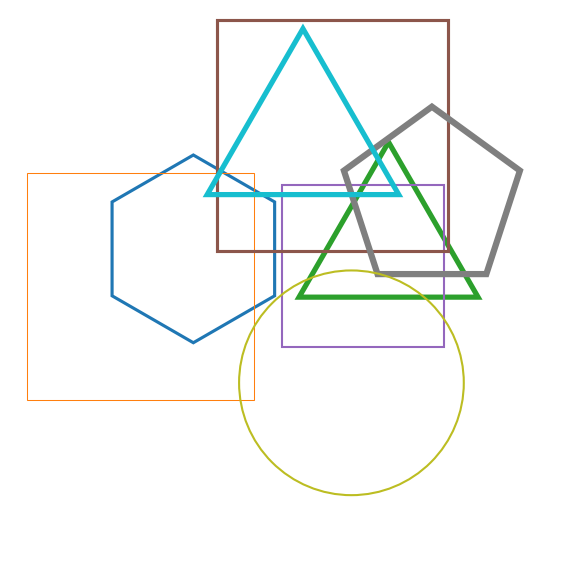[{"shape": "hexagon", "thickness": 1.5, "radius": 0.81, "center": [0.335, 0.568]}, {"shape": "square", "thickness": 0.5, "radius": 0.98, "center": [0.243, 0.503]}, {"shape": "triangle", "thickness": 2.5, "radius": 0.89, "center": [0.673, 0.574]}, {"shape": "square", "thickness": 1, "radius": 0.7, "center": [0.628, 0.538]}, {"shape": "square", "thickness": 1.5, "radius": 1.0, "center": [0.576, 0.765]}, {"shape": "pentagon", "thickness": 3, "radius": 0.8, "center": [0.748, 0.654]}, {"shape": "circle", "thickness": 1, "radius": 0.97, "center": [0.609, 0.336]}, {"shape": "triangle", "thickness": 2.5, "radius": 0.96, "center": [0.525, 0.758]}]